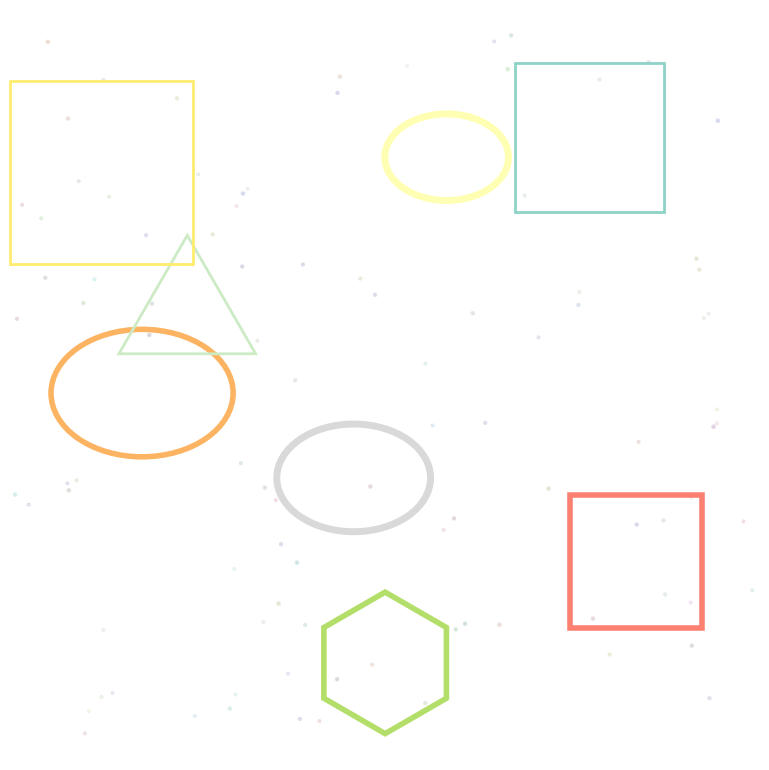[{"shape": "square", "thickness": 1, "radius": 0.48, "center": [0.765, 0.822]}, {"shape": "oval", "thickness": 2.5, "radius": 0.4, "center": [0.58, 0.796]}, {"shape": "square", "thickness": 2, "radius": 0.43, "center": [0.826, 0.271]}, {"shape": "oval", "thickness": 2, "radius": 0.59, "center": [0.185, 0.489]}, {"shape": "hexagon", "thickness": 2, "radius": 0.46, "center": [0.5, 0.139]}, {"shape": "oval", "thickness": 2.5, "radius": 0.5, "center": [0.459, 0.379]}, {"shape": "triangle", "thickness": 1, "radius": 0.51, "center": [0.243, 0.592]}, {"shape": "square", "thickness": 1, "radius": 0.59, "center": [0.132, 0.776]}]